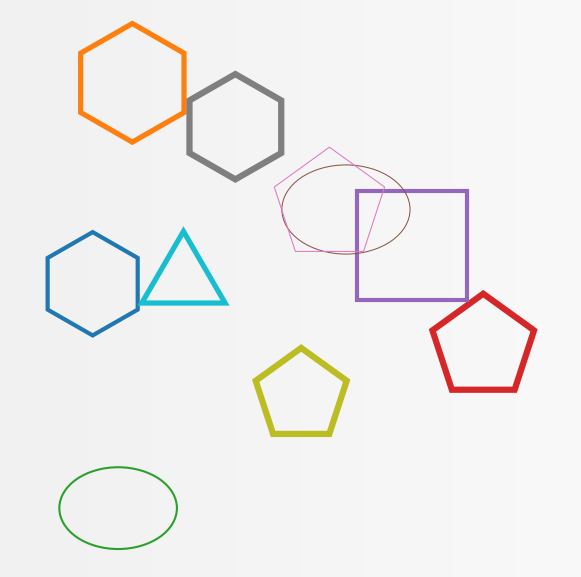[{"shape": "hexagon", "thickness": 2, "radius": 0.45, "center": [0.159, 0.508]}, {"shape": "hexagon", "thickness": 2.5, "radius": 0.51, "center": [0.228, 0.856]}, {"shape": "oval", "thickness": 1, "radius": 0.51, "center": [0.203, 0.119]}, {"shape": "pentagon", "thickness": 3, "radius": 0.46, "center": [0.831, 0.399]}, {"shape": "square", "thickness": 2, "radius": 0.47, "center": [0.709, 0.574]}, {"shape": "oval", "thickness": 0.5, "radius": 0.55, "center": [0.595, 0.636]}, {"shape": "pentagon", "thickness": 0.5, "radius": 0.5, "center": [0.567, 0.645]}, {"shape": "hexagon", "thickness": 3, "radius": 0.46, "center": [0.405, 0.78]}, {"shape": "pentagon", "thickness": 3, "radius": 0.41, "center": [0.518, 0.314]}, {"shape": "triangle", "thickness": 2.5, "radius": 0.41, "center": [0.316, 0.516]}]